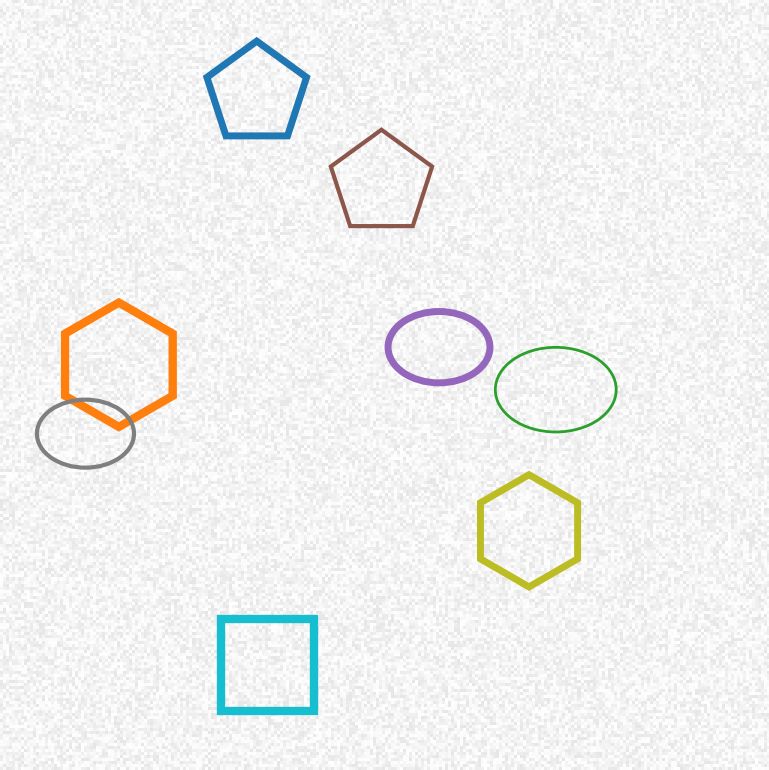[{"shape": "pentagon", "thickness": 2.5, "radius": 0.34, "center": [0.333, 0.879]}, {"shape": "hexagon", "thickness": 3, "radius": 0.4, "center": [0.154, 0.526]}, {"shape": "oval", "thickness": 1, "radius": 0.39, "center": [0.722, 0.494]}, {"shape": "oval", "thickness": 2.5, "radius": 0.33, "center": [0.57, 0.549]}, {"shape": "pentagon", "thickness": 1.5, "radius": 0.35, "center": [0.495, 0.762]}, {"shape": "oval", "thickness": 1.5, "radius": 0.32, "center": [0.111, 0.437]}, {"shape": "hexagon", "thickness": 2.5, "radius": 0.36, "center": [0.687, 0.311]}, {"shape": "square", "thickness": 3, "radius": 0.3, "center": [0.348, 0.136]}]